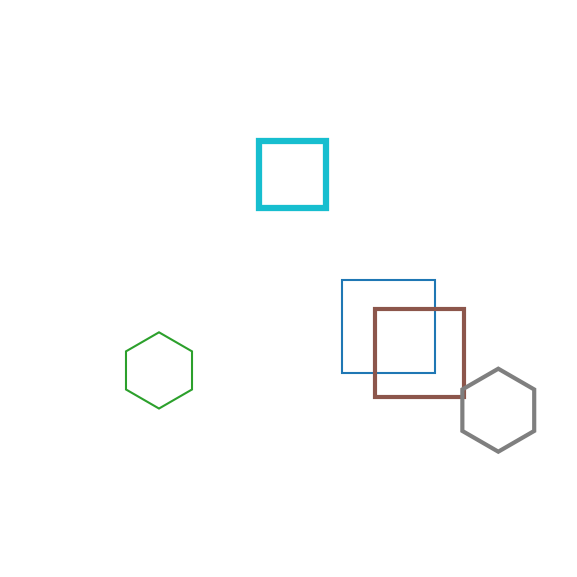[{"shape": "square", "thickness": 1, "radius": 0.4, "center": [0.673, 0.433]}, {"shape": "hexagon", "thickness": 1, "radius": 0.33, "center": [0.275, 0.358]}, {"shape": "square", "thickness": 2, "radius": 0.38, "center": [0.727, 0.388]}, {"shape": "hexagon", "thickness": 2, "radius": 0.36, "center": [0.863, 0.289]}, {"shape": "square", "thickness": 3, "radius": 0.29, "center": [0.506, 0.697]}]